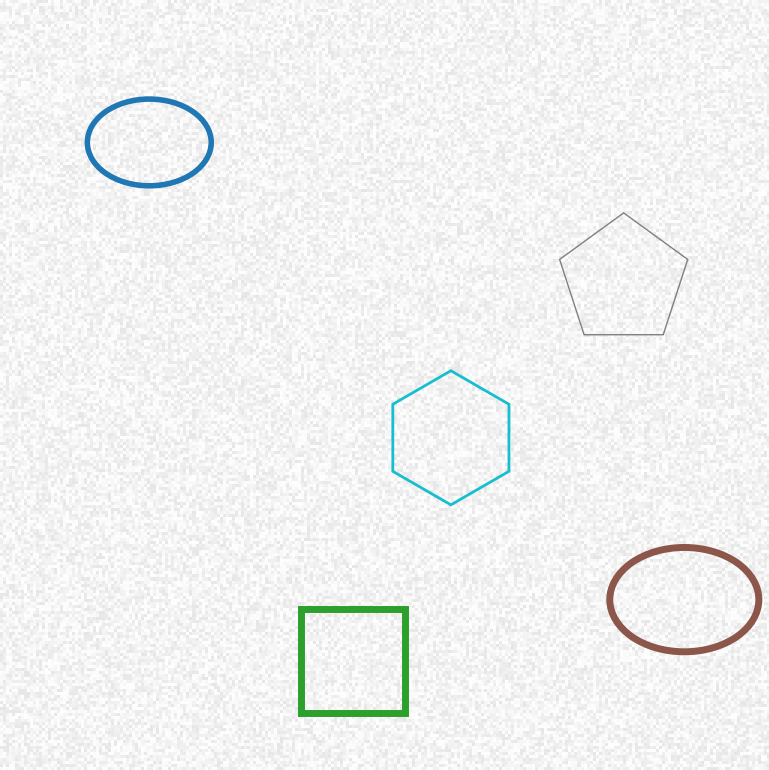[{"shape": "oval", "thickness": 2, "radius": 0.4, "center": [0.194, 0.815]}, {"shape": "square", "thickness": 2.5, "radius": 0.34, "center": [0.458, 0.142]}, {"shape": "oval", "thickness": 2.5, "radius": 0.48, "center": [0.889, 0.221]}, {"shape": "pentagon", "thickness": 0.5, "radius": 0.44, "center": [0.81, 0.636]}, {"shape": "hexagon", "thickness": 1, "radius": 0.44, "center": [0.586, 0.431]}]